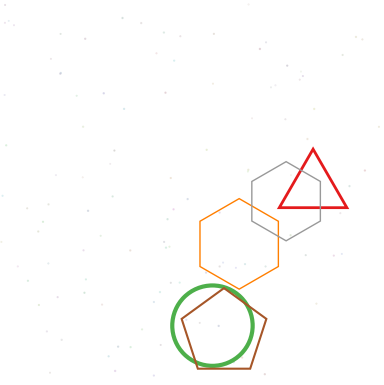[{"shape": "triangle", "thickness": 2, "radius": 0.51, "center": [0.813, 0.511]}, {"shape": "circle", "thickness": 3, "radius": 0.52, "center": [0.552, 0.154]}, {"shape": "hexagon", "thickness": 1, "radius": 0.59, "center": [0.621, 0.367]}, {"shape": "pentagon", "thickness": 1.5, "radius": 0.58, "center": [0.582, 0.136]}, {"shape": "hexagon", "thickness": 1, "radius": 0.51, "center": [0.743, 0.477]}]